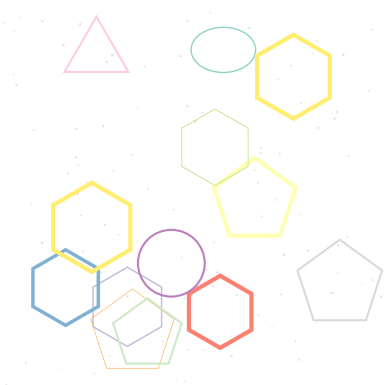[{"shape": "oval", "thickness": 1, "radius": 0.42, "center": [0.58, 0.87]}, {"shape": "pentagon", "thickness": 3, "radius": 0.56, "center": [0.662, 0.478]}, {"shape": "hexagon", "thickness": 1, "radius": 0.51, "center": [0.331, 0.203]}, {"shape": "hexagon", "thickness": 3, "radius": 0.47, "center": [0.572, 0.19]}, {"shape": "hexagon", "thickness": 2.5, "radius": 0.49, "center": [0.17, 0.253]}, {"shape": "pentagon", "thickness": 0.5, "radius": 0.57, "center": [0.344, 0.136]}, {"shape": "hexagon", "thickness": 0.5, "radius": 0.5, "center": [0.558, 0.618]}, {"shape": "triangle", "thickness": 1.5, "radius": 0.48, "center": [0.25, 0.861]}, {"shape": "pentagon", "thickness": 1.5, "radius": 0.58, "center": [0.883, 0.262]}, {"shape": "circle", "thickness": 1.5, "radius": 0.43, "center": [0.445, 0.316]}, {"shape": "pentagon", "thickness": 1.5, "radius": 0.47, "center": [0.383, 0.131]}, {"shape": "hexagon", "thickness": 3, "radius": 0.58, "center": [0.238, 0.409]}, {"shape": "hexagon", "thickness": 3, "radius": 0.55, "center": [0.762, 0.801]}]